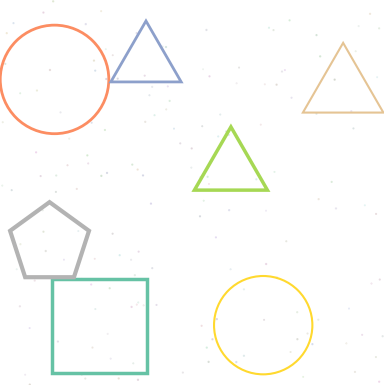[{"shape": "square", "thickness": 2.5, "radius": 0.61, "center": [0.258, 0.153]}, {"shape": "circle", "thickness": 2, "radius": 0.7, "center": [0.142, 0.794]}, {"shape": "triangle", "thickness": 2, "radius": 0.53, "center": [0.379, 0.84]}, {"shape": "triangle", "thickness": 2.5, "radius": 0.55, "center": [0.6, 0.561]}, {"shape": "circle", "thickness": 1.5, "radius": 0.64, "center": [0.684, 0.155]}, {"shape": "triangle", "thickness": 1.5, "radius": 0.6, "center": [0.891, 0.768]}, {"shape": "pentagon", "thickness": 3, "radius": 0.54, "center": [0.129, 0.367]}]